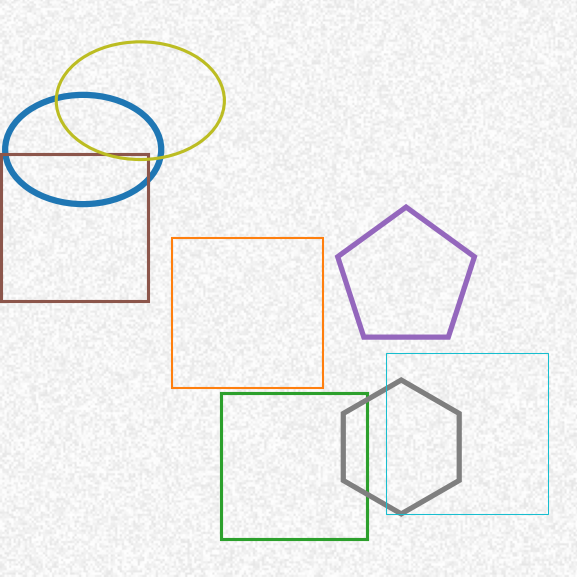[{"shape": "oval", "thickness": 3, "radius": 0.68, "center": [0.144, 0.74]}, {"shape": "square", "thickness": 1, "radius": 0.65, "center": [0.428, 0.457]}, {"shape": "square", "thickness": 1.5, "radius": 0.63, "center": [0.508, 0.192]}, {"shape": "pentagon", "thickness": 2.5, "radius": 0.62, "center": [0.703, 0.516]}, {"shape": "square", "thickness": 1.5, "radius": 0.64, "center": [0.129, 0.606]}, {"shape": "hexagon", "thickness": 2.5, "radius": 0.58, "center": [0.695, 0.225]}, {"shape": "oval", "thickness": 1.5, "radius": 0.73, "center": [0.243, 0.825]}, {"shape": "square", "thickness": 0.5, "radius": 0.7, "center": [0.809, 0.249]}]